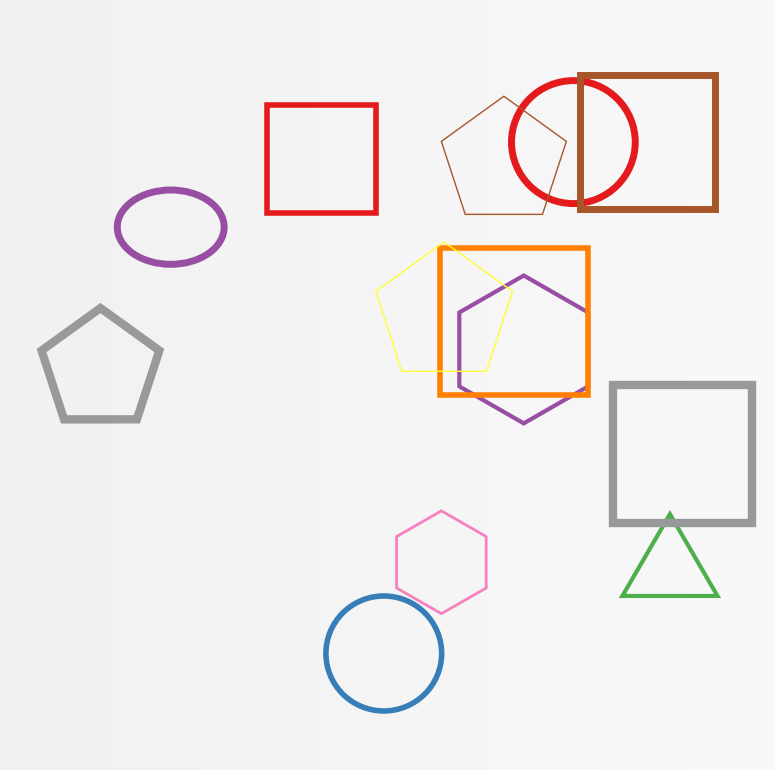[{"shape": "square", "thickness": 2, "radius": 0.35, "center": [0.415, 0.793]}, {"shape": "circle", "thickness": 2.5, "radius": 0.4, "center": [0.74, 0.815]}, {"shape": "circle", "thickness": 2, "radius": 0.37, "center": [0.495, 0.151]}, {"shape": "triangle", "thickness": 1.5, "radius": 0.35, "center": [0.864, 0.261]}, {"shape": "hexagon", "thickness": 1.5, "radius": 0.48, "center": [0.676, 0.546]}, {"shape": "oval", "thickness": 2.5, "radius": 0.34, "center": [0.22, 0.705]}, {"shape": "square", "thickness": 2, "radius": 0.48, "center": [0.663, 0.582]}, {"shape": "pentagon", "thickness": 0.5, "radius": 0.46, "center": [0.573, 0.593]}, {"shape": "square", "thickness": 2.5, "radius": 0.43, "center": [0.836, 0.815]}, {"shape": "pentagon", "thickness": 0.5, "radius": 0.42, "center": [0.65, 0.79]}, {"shape": "hexagon", "thickness": 1, "radius": 0.33, "center": [0.57, 0.27]}, {"shape": "pentagon", "thickness": 3, "radius": 0.4, "center": [0.13, 0.52]}, {"shape": "square", "thickness": 3, "radius": 0.45, "center": [0.88, 0.41]}]